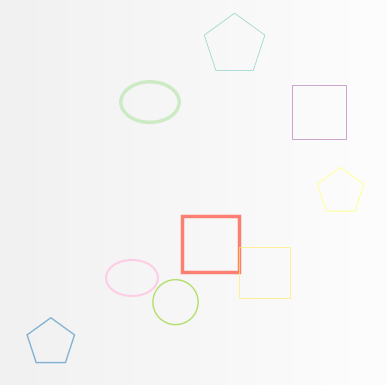[{"shape": "pentagon", "thickness": 0.5, "radius": 0.41, "center": [0.605, 0.883]}, {"shape": "pentagon", "thickness": 1, "radius": 0.32, "center": [0.879, 0.502]}, {"shape": "square", "thickness": 2.5, "radius": 0.37, "center": [0.543, 0.366]}, {"shape": "pentagon", "thickness": 1, "radius": 0.32, "center": [0.131, 0.11]}, {"shape": "circle", "thickness": 1, "radius": 0.29, "center": [0.453, 0.215]}, {"shape": "oval", "thickness": 1.5, "radius": 0.33, "center": [0.341, 0.278]}, {"shape": "square", "thickness": 0.5, "radius": 0.35, "center": [0.824, 0.709]}, {"shape": "oval", "thickness": 2.5, "radius": 0.38, "center": [0.387, 0.735]}, {"shape": "square", "thickness": 0.5, "radius": 0.33, "center": [0.683, 0.293]}]